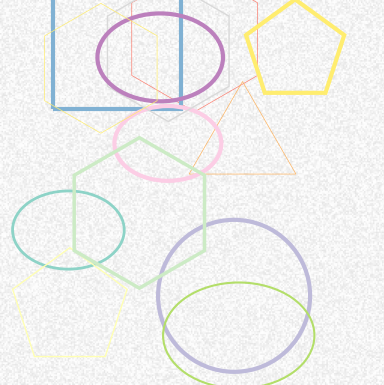[{"shape": "oval", "thickness": 2, "radius": 0.73, "center": [0.178, 0.402]}, {"shape": "pentagon", "thickness": 1, "radius": 0.78, "center": [0.181, 0.2]}, {"shape": "circle", "thickness": 3, "radius": 0.99, "center": [0.608, 0.232]}, {"shape": "hexagon", "thickness": 0.5, "radius": 0.94, "center": [0.506, 0.898]}, {"shape": "square", "thickness": 3, "radius": 0.83, "center": [0.305, 0.882]}, {"shape": "triangle", "thickness": 0.5, "radius": 0.8, "center": [0.63, 0.628]}, {"shape": "oval", "thickness": 1.5, "radius": 0.98, "center": [0.62, 0.129]}, {"shape": "oval", "thickness": 3, "radius": 0.69, "center": [0.436, 0.627]}, {"shape": "hexagon", "thickness": 1, "radius": 0.91, "center": [0.437, 0.867]}, {"shape": "oval", "thickness": 3, "radius": 0.82, "center": [0.416, 0.851]}, {"shape": "hexagon", "thickness": 2.5, "radius": 0.98, "center": [0.362, 0.447]}, {"shape": "pentagon", "thickness": 3, "radius": 0.67, "center": [0.767, 0.867]}, {"shape": "hexagon", "thickness": 0.5, "radius": 0.84, "center": [0.262, 0.823]}]